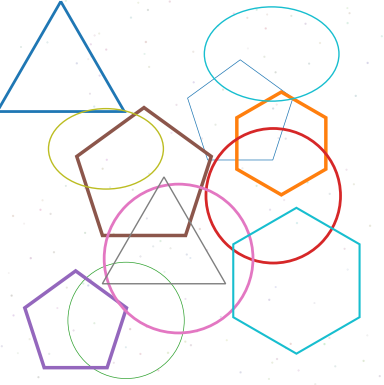[{"shape": "triangle", "thickness": 2, "radius": 0.95, "center": [0.158, 0.806]}, {"shape": "pentagon", "thickness": 0.5, "radius": 0.72, "center": [0.624, 0.701]}, {"shape": "hexagon", "thickness": 2.5, "radius": 0.67, "center": [0.731, 0.627]}, {"shape": "circle", "thickness": 0.5, "radius": 0.76, "center": [0.327, 0.168]}, {"shape": "circle", "thickness": 2, "radius": 0.87, "center": [0.71, 0.492]}, {"shape": "pentagon", "thickness": 2.5, "radius": 0.69, "center": [0.196, 0.157]}, {"shape": "pentagon", "thickness": 2.5, "radius": 0.92, "center": [0.374, 0.537]}, {"shape": "circle", "thickness": 2, "radius": 0.97, "center": [0.464, 0.328]}, {"shape": "triangle", "thickness": 1, "radius": 0.92, "center": [0.426, 0.355]}, {"shape": "oval", "thickness": 1, "radius": 0.75, "center": [0.275, 0.613]}, {"shape": "hexagon", "thickness": 1.5, "radius": 0.95, "center": [0.77, 0.271]}, {"shape": "oval", "thickness": 1, "radius": 0.87, "center": [0.706, 0.86]}]